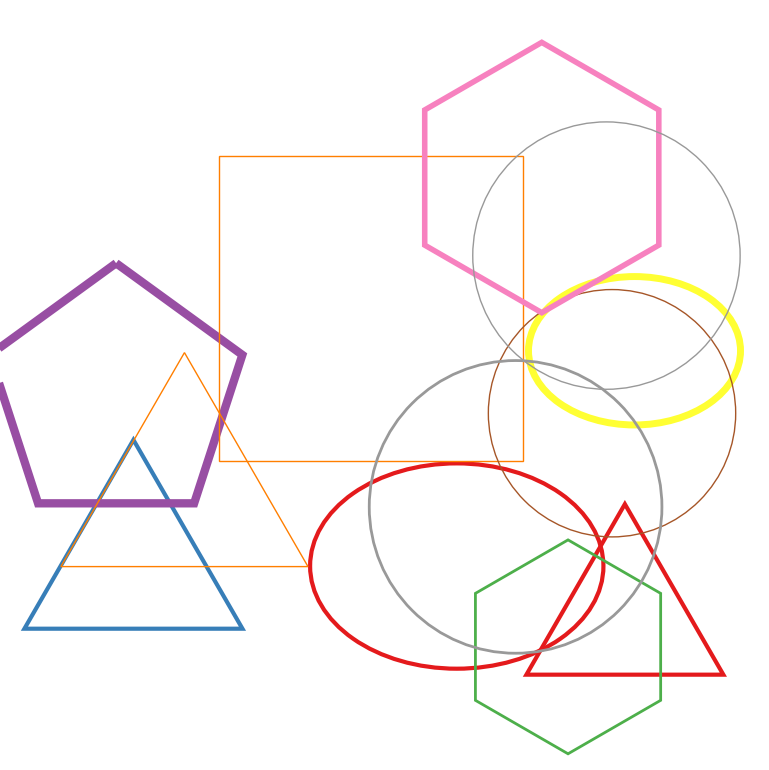[{"shape": "oval", "thickness": 1.5, "radius": 0.95, "center": [0.593, 0.265]}, {"shape": "triangle", "thickness": 1.5, "radius": 0.74, "center": [0.812, 0.198]}, {"shape": "triangle", "thickness": 1.5, "radius": 0.82, "center": [0.173, 0.265]}, {"shape": "hexagon", "thickness": 1, "radius": 0.69, "center": [0.738, 0.16]}, {"shape": "pentagon", "thickness": 3, "radius": 0.86, "center": [0.151, 0.486]}, {"shape": "square", "thickness": 0.5, "radius": 0.99, "center": [0.482, 0.599]}, {"shape": "triangle", "thickness": 0.5, "radius": 0.93, "center": [0.24, 0.357]}, {"shape": "oval", "thickness": 2.5, "radius": 0.69, "center": [0.824, 0.544]}, {"shape": "circle", "thickness": 0.5, "radius": 0.8, "center": [0.795, 0.463]}, {"shape": "hexagon", "thickness": 2, "radius": 0.88, "center": [0.704, 0.769]}, {"shape": "circle", "thickness": 0.5, "radius": 0.87, "center": [0.788, 0.668]}, {"shape": "circle", "thickness": 1, "radius": 0.95, "center": [0.67, 0.342]}]